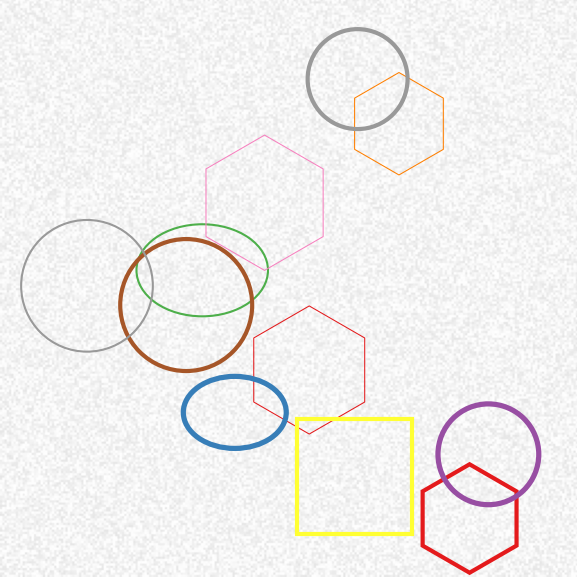[{"shape": "hexagon", "thickness": 2, "radius": 0.47, "center": [0.813, 0.101]}, {"shape": "hexagon", "thickness": 0.5, "radius": 0.55, "center": [0.535, 0.358]}, {"shape": "oval", "thickness": 2.5, "radius": 0.45, "center": [0.407, 0.285]}, {"shape": "oval", "thickness": 1, "radius": 0.57, "center": [0.35, 0.531]}, {"shape": "circle", "thickness": 2.5, "radius": 0.44, "center": [0.846, 0.212]}, {"shape": "hexagon", "thickness": 0.5, "radius": 0.44, "center": [0.691, 0.785]}, {"shape": "square", "thickness": 2, "radius": 0.5, "center": [0.614, 0.174]}, {"shape": "circle", "thickness": 2, "radius": 0.57, "center": [0.322, 0.471]}, {"shape": "hexagon", "thickness": 0.5, "radius": 0.59, "center": [0.458, 0.648]}, {"shape": "circle", "thickness": 2, "radius": 0.43, "center": [0.619, 0.862]}, {"shape": "circle", "thickness": 1, "radius": 0.57, "center": [0.151, 0.504]}]